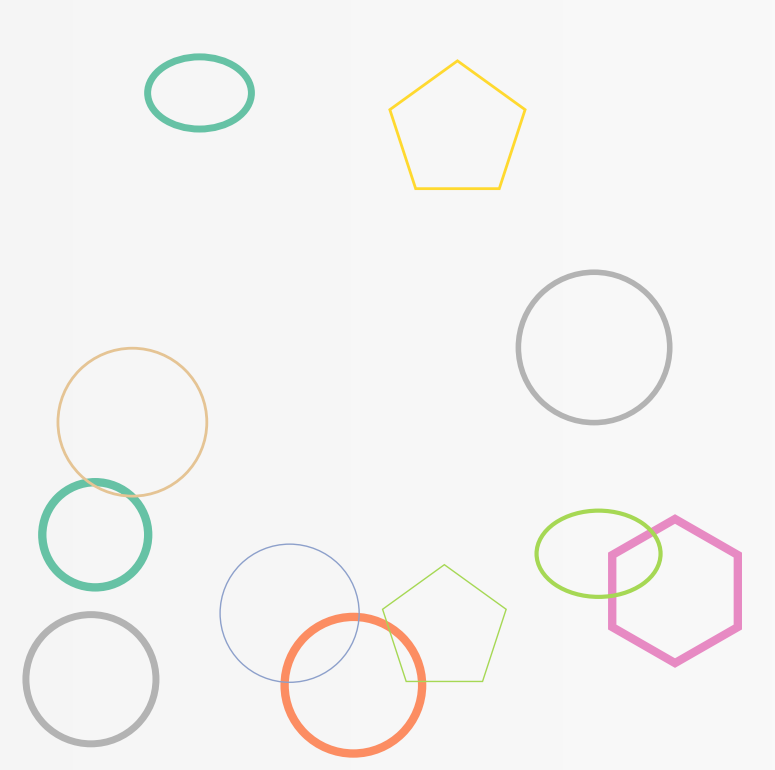[{"shape": "oval", "thickness": 2.5, "radius": 0.33, "center": [0.257, 0.879]}, {"shape": "circle", "thickness": 3, "radius": 0.34, "center": [0.123, 0.305]}, {"shape": "circle", "thickness": 3, "radius": 0.44, "center": [0.456, 0.11]}, {"shape": "circle", "thickness": 0.5, "radius": 0.45, "center": [0.374, 0.204]}, {"shape": "hexagon", "thickness": 3, "radius": 0.47, "center": [0.871, 0.232]}, {"shape": "pentagon", "thickness": 0.5, "radius": 0.42, "center": [0.573, 0.183]}, {"shape": "oval", "thickness": 1.5, "radius": 0.4, "center": [0.772, 0.281]}, {"shape": "pentagon", "thickness": 1, "radius": 0.46, "center": [0.59, 0.829]}, {"shape": "circle", "thickness": 1, "radius": 0.48, "center": [0.171, 0.452]}, {"shape": "circle", "thickness": 2.5, "radius": 0.42, "center": [0.117, 0.118]}, {"shape": "circle", "thickness": 2, "radius": 0.49, "center": [0.767, 0.549]}]